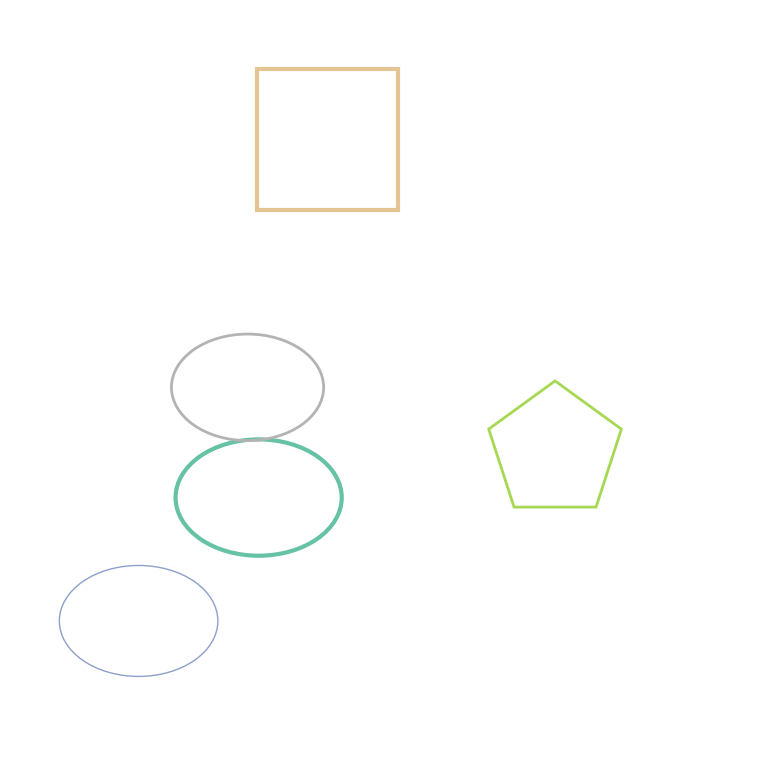[{"shape": "oval", "thickness": 1.5, "radius": 0.54, "center": [0.336, 0.354]}, {"shape": "oval", "thickness": 0.5, "radius": 0.51, "center": [0.18, 0.194]}, {"shape": "pentagon", "thickness": 1, "radius": 0.45, "center": [0.721, 0.415]}, {"shape": "square", "thickness": 1.5, "radius": 0.46, "center": [0.425, 0.818]}, {"shape": "oval", "thickness": 1, "radius": 0.49, "center": [0.321, 0.497]}]